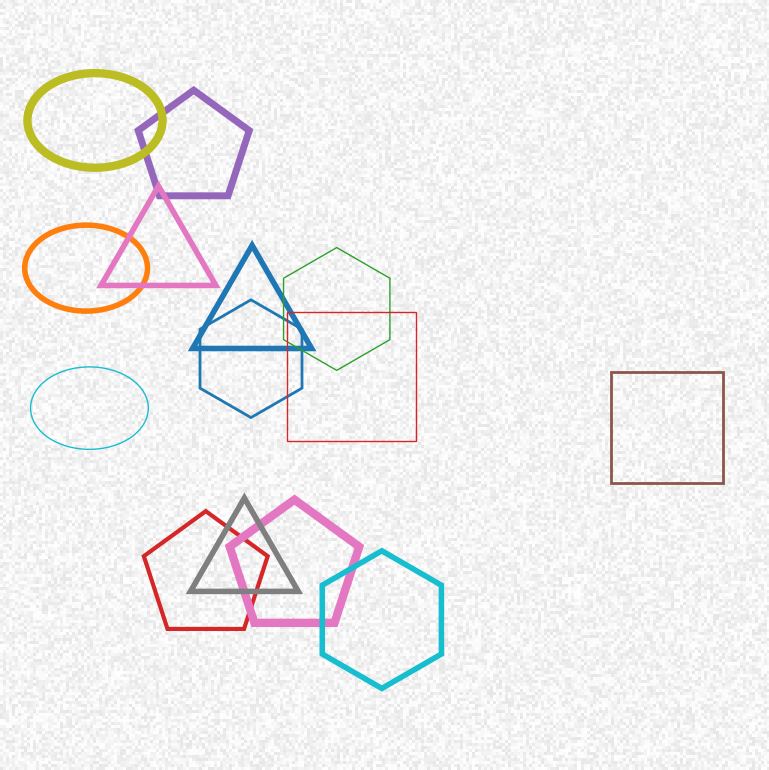[{"shape": "hexagon", "thickness": 1, "radius": 0.38, "center": [0.326, 0.534]}, {"shape": "triangle", "thickness": 2, "radius": 0.45, "center": [0.327, 0.592]}, {"shape": "oval", "thickness": 2, "radius": 0.4, "center": [0.112, 0.652]}, {"shape": "hexagon", "thickness": 0.5, "radius": 0.4, "center": [0.437, 0.599]}, {"shape": "pentagon", "thickness": 1.5, "radius": 0.42, "center": [0.267, 0.252]}, {"shape": "square", "thickness": 0.5, "radius": 0.42, "center": [0.457, 0.511]}, {"shape": "pentagon", "thickness": 2.5, "radius": 0.38, "center": [0.252, 0.807]}, {"shape": "square", "thickness": 1, "radius": 0.36, "center": [0.866, 0.445]}, {"shape": "triangle", "thickness": 2, "radius": 0.43, "center": [0.206, 0.672]}, {"shape": "pentagon", "thickness": 3, "radius": 0.44, "center": [0.382, 0.263]}, {"shape": "triangle", "thickness": 2, "radius": 0.4, "center": [0.317, 0.272]}, {"shape": "oval", "thickness": 3, "radius": 0.44, "center": [0.123, 0.844]}, {"shape": "oval", "thickness": 0.5, "radius": 0.38, "center": [0.116, 0.47]}, {"shape": "hexagon", "thickness": 2, "radius": 0.45, "center": [0.496, 0.195]}]